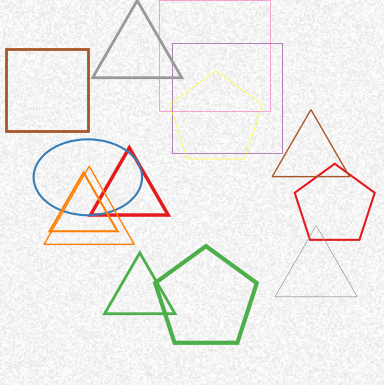[{"shape": "triangle", "thickness": 2.5, "radius": 0.58, "center": [0.336, 0.5]}, {"shape": "pentagon", "thickness": 1.5, "radius": 0.55, "center": [0.869, 0.465]}, {"shape": "oval", "thickness": 1.5, "radius": 0.7, "center": [0.228, 0.54]}, {"shape": "pentagon", "thickness": 3, "radius": 0.69, "center": [0.535, 0.222]}, {"shape": "triangle", "thickness": 2, "radius": 0.53, "center": [0.363, 0.238]}, {"shape": "square", "thickness": 0.5, "radius": 0.72, "center": [0.59, 0.746]}, {"shape": "triangle", "thickness": 1, "radius": 0.68, "center": [0.232, 0.433]}, {"shape": "triangle", "thickness": 1.5, "radius": 0.51, "center": [0.217, 0.45]}, {"shape": "pentagon", "thickness": 0.5, "radius": 0.63, "center": [0.561, 0.689]}, {"shape": "triangle", "thickness": 1, "radius": 0.58, "center": [0.808, 0.599]}, {"shape": "square", "thickness": 2, "radius": 0.53, "center": [0.122, 0.766]}, {"shape": "square", "thickness": 0.5, "radius": 0.72, "center": [0.556, 0.857]}, {"shape": "triangle", "thickness": 0.5, "radius": 0.62, "center": [0.821, 0.291]}, {"shape": "triangle", "thickness": 2, "radius": 0.67, "center": [0.356, 0.865]}]